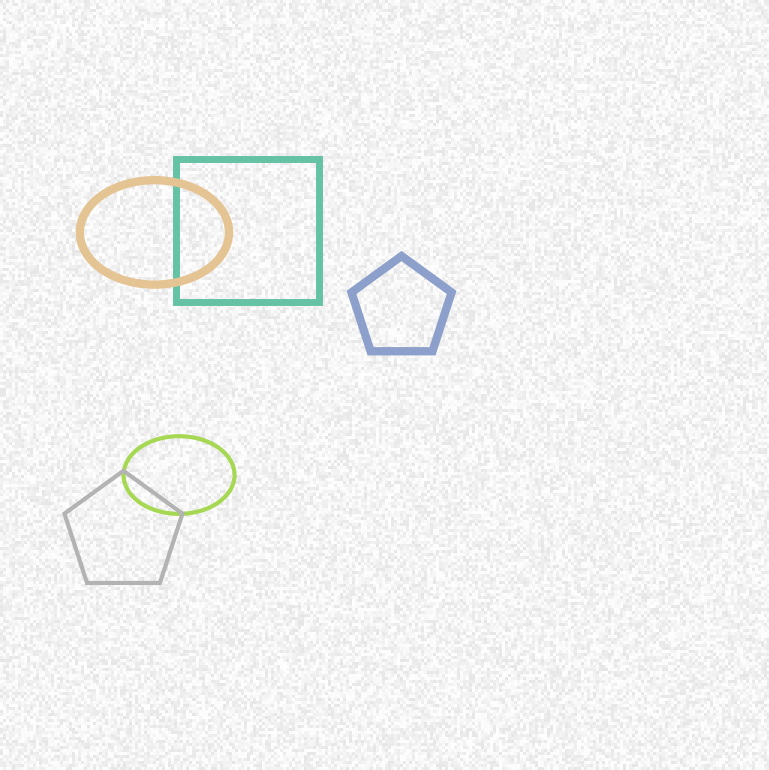[{"shape": "square", "thickness": 2.5, "radius": 0.46, "center": [0.322, 0.7]}, {"shape": "pentagon", "thickness": 3, "radius": 0.34, "center": [0.521, 0.599]}, {"shape": "oval", "thickness": 1.5, "radius": 0.36, "center": [0.233, 0.383]}, {"shape": "oval", "thickness": 3, "radius": 0.48, "center": [0.201, 0.698]}, {"shape": "pentagon", "thickness": 1.5, "radius": 0.4, "center": [0.16, 0.308]}]